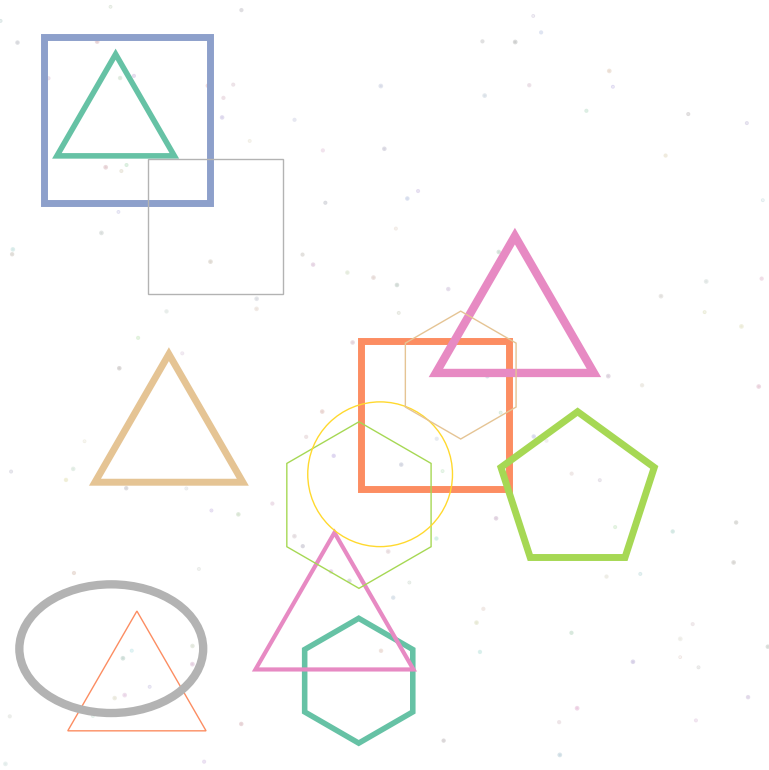[{"shape": "triangle", "thickness": 2, "radius": 0.44, "center": [0.15, 0.842]}, {"shape": "hexagon", "thickness": 2, "radius": 0.41, "center": [0.466, 0.116]}, {"shape": "square", "thickness": 2.5, "radius": 0.48, "center": [0.564, 0.461]}, {"shape": "triangle", "thickness": 0.5, "radius": 0.52, "center": [0.178, 0.103]}, {"shape": "square", "thickness": 2.5, "radius": 0.54, "center": [0.165, 0.844]}, {"shape": "triangle", "thickness": 1.5, "radius": 0.59, "center": [0.434, 0.19]}, {"shape": "triangle", "thickness": 3, "radius": 0.59, "center": [0.669, 0.575]}, {"shape": "hexagon", "thickness": 0.5, "radius": 0.54, "center": [0.466, 0.344]}, {"shape": "pentagon", "thickness": 2.5, "radius": 0.52, "center": [0.75, 0.361]}, {"shape": "circle", "thickness": 0.5, "radius": 0.47, "center": [0.494, 0.384]}, {"shape": "hexagon", "thickness": 0.5, "radius": 0.42, "center": [0.598, 0.513]}, {"shape": "triangle", "thickness": 2.5, "radius": 0.55, "center": [0.219, 0.429]}, {"shape": "oval", "thickness": 3, "radius": 0.6, "center": [0.145, 0.158]}, {"shape": "square", "thickness": 0.5, "radius": 0.44, "center": [0.28, 0.706]}]